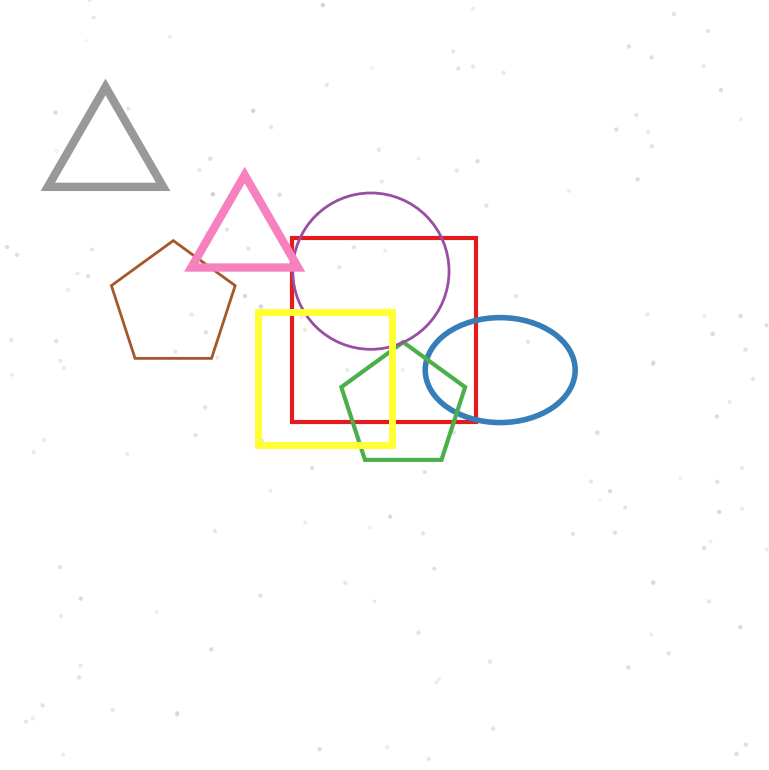[{"shape": "square", "thickness": 1.5, "radius": 0.6, "center": [0.498, 0.571]}, {"shape": "oval", "thickness": 2, "radius": 0.49, "center": [0.65, 0.519]}, {"shape": "pentagon", "thickness": 1.5, "radius": 0.42, "center": [0.524, 0.471]}, {"shape": "circle", "thickness": 1, "radius": 0.51, "center": [0.482, 0.648]}, {"shape": "square", "thickness": 2.5, "radius": 0.43, "center": [0.422, 0.508]}, {"shape": "pentagon", "thickness": 1, "radius": 0.42, "center": [0.225, 0.603]}, {"shape": "triangle", "thickness": 3, "radius": 0.4, "center": [0.318, 0.693]}, {"shape": "triangle", "thickness": 3, "radius": 0.43, "center": [0.137, 0.801]}]